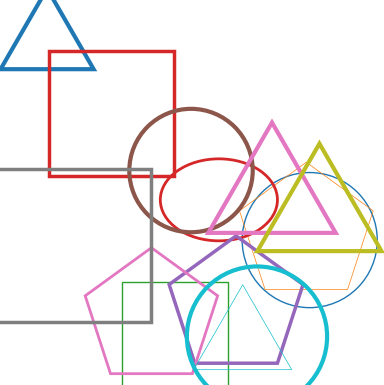[{"shape": "triangle", "thickness": 3, "radius": 0.7, "center": [0.122, 0.89]}, {"shape": "circle", "thickness": 1, "radius": 0.88, "center": [0.804, 0.376]}, {"shape": "pentagon", "thickness": 0.5, "radius": 0.91, "center": [0.796, 0.396]}, {"shape": "square", "thickness": 1, "radius": 0.69, "center": [0.454, 0.13]}, {"shape": "square", "thickness": 2.5, "radius": 0.81, "center": [0.289, 0.706]}, {"shape": "oval", "thickness": 2, "radius": 0.76, "center": [0.568, 0.481]}, {"shape": "pentagon", "thickness": 2.5, "radius": 0.91, "center": [0.613, 0.205]}, {"shape": "circle", "thickness": 3, "radius": 0.8, "center": [0.496, 0.557]}, {"shape": "triangle", "thickness": 3, "radius": 0.96, "center": [0.706, 0.491]}, {"shape": "pentagon", "thickness": 2, "radius": 0.9, "center": [0.393, 0.176]}, {"shape": "square", "thickness": 2.5, "radius": 0.99, "center": [0.195, 0.362]}, {"shape": "triangle", "thickness": 3, "radius": 0.93, "center": [0.83, 0.441]}, {"shape": "triangle", "thickness": 0.5, "radius": 0.74, "center": [0.63, 0.113]}, {"shape": "circle", "thickness": 3, "radius": 0.91, "center": [0.668, 0.126]}]